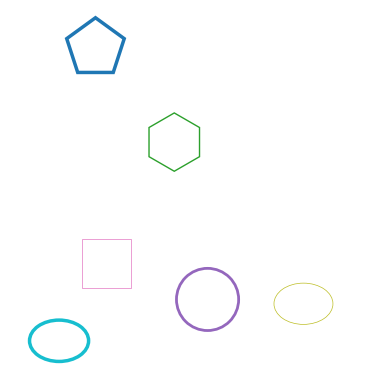[{"shape": "pentagon", "thickness": 2.5, "radius": 0.39, "center": [0.248, 0.875]}, {"shape": "hexagon", "thickness": 1, "radius": 0.38, "center": [0.453, 0.631]}, {"shape": "circle", "thickness": 2, "radius": 0.4, "center": [0.539, 0.222]}, {"shape": "square", "thickness": 0.5, "radius": 0.32, "center": [0.277, 0.315]}, {"shape": "oval", "thickness": 0.5, "radius": 0.38, "center": [0.788, 0.211]}, {"shape": "oval", "thickness": 2.5, "radius": 0.38, "center": [0.153, 0.115]}]